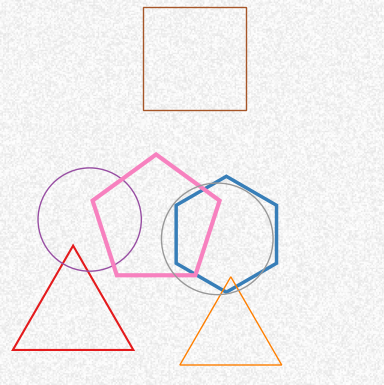[{"shape": "triangle", "thickness": 1.5, "radius": 0.9, "center": [0.19, 0.181]}, {"shape": "hexagon", "thickness": 2.5, "radius": 0.75, "center": [0.588, 0.391]}, {"shape": "circle", "thickness": 1, "radius": 0.67, "center": [0.233, 0.43]}, {"shape": "triangle", "thickness": 1, "radius": 0.76, "center": [0.599, 0.128]}, {"shape": "square", "thickness": 1, "radius": 0.67, "center": [0.505, 0.848]}, {"shape": "pentagon", "thickness": 3, "radius": 0.87, "center": [0.405, 0.425]}, {"shape": "circle", "thickness": 1, "radius": 0.72, "center": [0.564, 0.38]}]